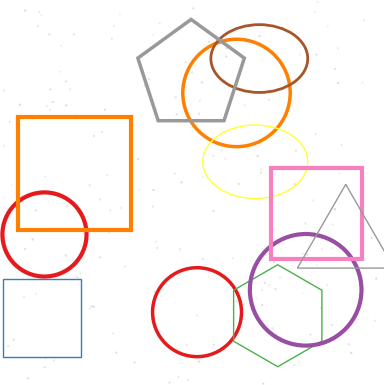[{"shape": "circle", "thickness": 2.5, "radius": 0.58, "center": [0.512, 0.189]}, {"shape": "circle", "thickness": 3, "radius": 0.55, "center": [0.116, 0.391]}, {"shape": "square", "thickness": 1, "radius": 0.51, "center": [0.11, 0.174]}, {"shape": "hexagon", "thickness": 1, "radius": 0.66, "center": [0.721, 0.18]}, {"shape": "circle", "thickness": 3, "radius": 0.72, "center": [0.794, 0.247]}, {"shape": "circle", "thickness": 2.5, "radius": 0.7, "center": [0.614, 0.759]}, {"shape": "square", "thickness": 3, "radius": 0.74, "center": [0.193, 0.55]}, {"shape": "oval", "thickness": 1, "radius": 0.68, "center": [0.663, 0.58]}, {"shape": "oval", "thickness": 2, "radius": 0.63, "center": [0.674, 0.848]}, {"shape": "square", "thickness": 3, "radius": 0.59, "center": [0.822, 0.445]}, {"shape": "triangle", "thickness": 1, "radius": 0.72, "center": [0.898, 0.376]}, {"shape": "pentagon", "thickness": 2.5, "radius": 0.73, "center": [0.496, 0.804]}]